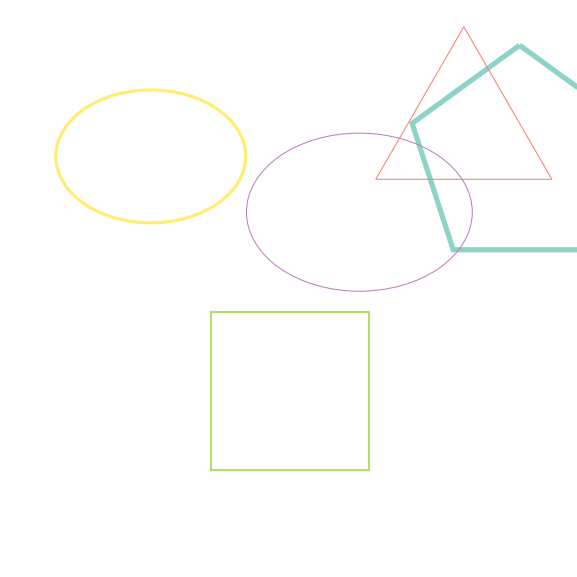[{"shape": "pentagon", "thickness": 2.5, "radius": 0.98, "center": [0.9, 0.725]}, {"shape": "triangle", "thickness": 0.5, "radius": 0.88, "center": [0.803, 0.777]}, {"shape": "square", "thickness": 1, "radius": 0.68, "center": [0.503, 0.322]}, {"shape": "oval", "thickness": 0.5, "radius": 0.98, "center": [0.622, 0.632]}, {"shape": "oval", "thickness": 1.5, "radius": 0.82, "center": [0.261, 0.728]}]